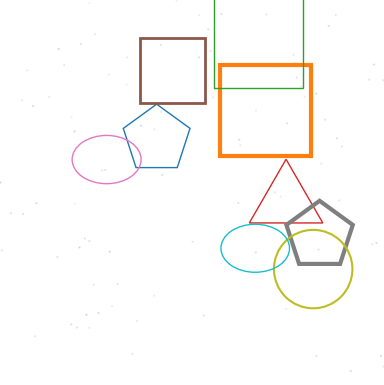[{"shape": "pentagon", "thickness": 1, "radius": 0.46, "center": [0.407, 0.638]}, {"shape": "square", "thickness": 3, "radius": 0.59, "center": [0.689, 0.713]}, {"shape": "square", "thickness": 1, "radius": 0.58, "center": [0.673, 0.888]}, {"shape": "triangle", "thickness": 1, "radius": 0.55, "center": [0.743, 0.476]}, {"shape": "square", "thickness": 2, "radius": 0.42, "center": [0.449, 0.816]}, {"shape": "oval", "thickness": 1, "radius": 0.45, "center": [0.277, 0.586]}, {"shape": "pentagon", "thickness": 3, "radius": 0.45, "center": [0.83, 0.388]}, {"shape": "circle", "thickness": 1.5, "radius": 0.51, "center": [0.813, 0.301]}, {"shape": "oval", "thickness": 1, "radius": 0.45, "center": [0.663, 0.355]}]